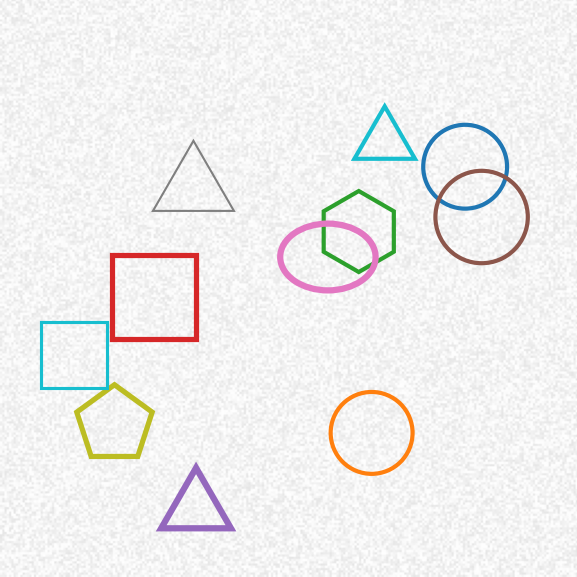[{"shape": "circle", "thickness": 2, "radius": 0.36, "center": [0.805, 0.71]}, {"shape": "circle", "thickness": 2, "radius": 0.35, "center": [0.643, 0.25]}, {"shape": "hexagon", "thickness": 2, "radius": 0.35, "center": [0.621, 0.598]}, {"shape": "square", "thickness": 2.5, "radius": 0.37, "center": [0.267, 0.485]}, {"shape": "triangle", "thickness": 3, "radius": 0.35, "center": [0.34, 0.119]}, {"shape": "circle", "thickness": 2, "radius": 0.4, "center": [0.834, 0.623]}, {"shape": "oval", "thickness": 3, "radius": 0.41, "center": [0.568, 0.554]}, {"shape": "triangle", "thickness": 1, "radius": 0.4, "center": [0.335, 0.674]}, {"shape": "pentagon", "thickness": 2.5, "radius": 0.34, "center": [0.198, 0.264]}, {"shape": "square", "thickness": 1.5, "radius": 0.29, "center": [0.128, 0.384]}, {"shape": "triangle", "thickness": 2, "radius": 0.3, "center": [0.666, 0.754]}]